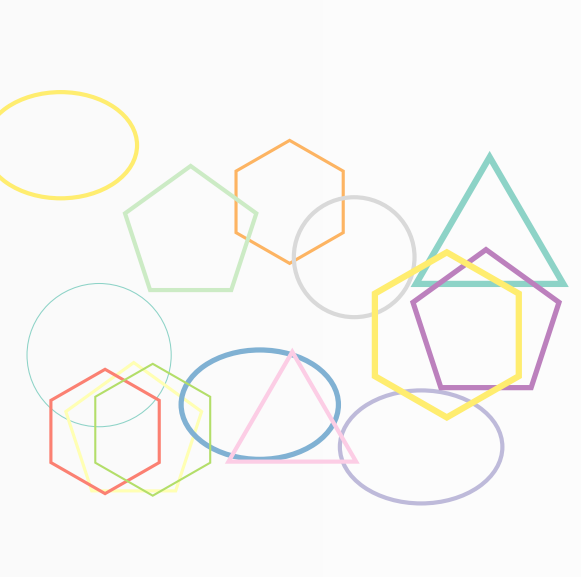[{"shape": "circle", "thickness": 0.5, "radius": 0.62, "center": [0.171, 0.384]}, {"shape": "triangle", "thickness": 3, "radius": 0.73, "center": [0.842, 0.581]}, {"shape": "pentagon", "thickness": 1.5, "radius": 0.61, "center": [0.23, 0.248]}, {"shape": "oval", "thickness": 2, "radius": 0.7, "center": [0.725, 0.225]}, {"shape": "hexagon", "thickness": 1.5, "radius": 0.54, "center": [0.181, 0.252]}, {"shape": "oval", "thickness": 2.5, "radius": 0.68, "center": [0.447, 0.298]}, {"shape": "hexagon", "thickness": 1.5, "radius": 0.53, "center": [0.498, 0.65]}, {"shape": "hexagon", "thickness": 1, "radius": 0.57, "center": [0.263, 0.255]}, {"shape": "triangle", "thickness": 2, "radius": 0.63, "center": [0.503, 0.263]}, {"shape": "circle", "thickness": 2, "radius": 0.52, "center": [0.609, 0.554]}, {"shape": "pentagon", "thickness": 2.5, "radius": 0.66, "center": [0.836, 0.435]}, {"shape": "pentagon", "thickness": 2, "radius": 0.59, "center": [0.328, 0.593]}, {"shape": "oval", "thickness": 2, "radius": 0.66, "center": [0.104, 0.748]}, {"shape": "hexagon", "thickness": 3, "radius": 0.71, "center": [0.769, 0.419]}]